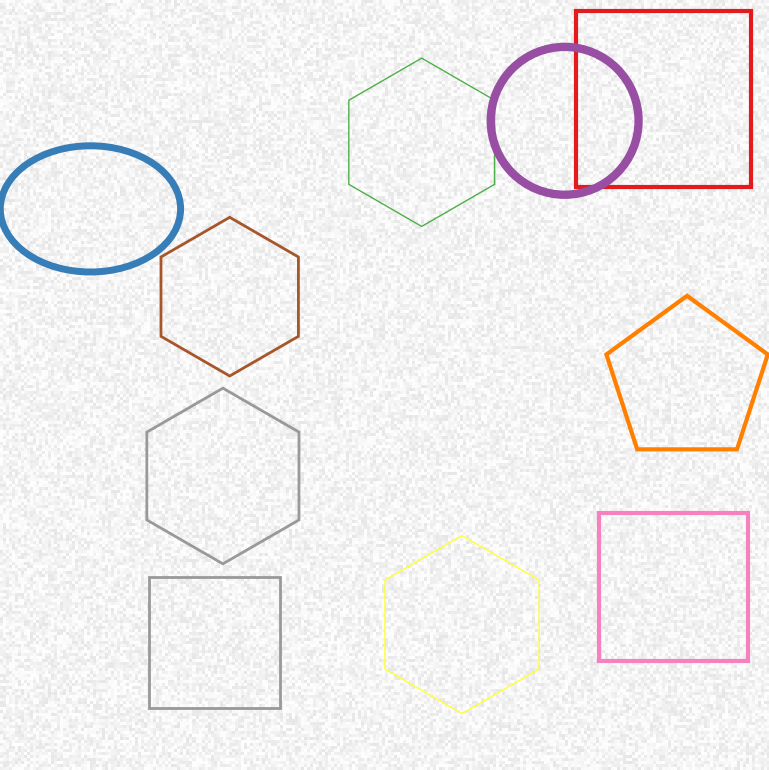[{"shape": "square", "thickness": 1.5, "radius": 0.57, "center": [0.862, 0.871]}, {"shape": "oval", "thickness": 2.5, "radius": 0.59, "center": [0.117, 0.729]}, {"shape": "hexagon", "thickness": 0.5, "radius": 0.55, "center": [0.548, 0.815]}, {"shape": "circle", "thickness": 3, "radius": 0.48, "center": [0.733, 0.843]}, {"shape": "pentagon", "thickness": 1.5, "radius": 0.55, "center": [0.892, 0.506]}, {"shape": "hexagon", "thickness": 0.5, "radius": 0.58, "center": [0.6, 0.189]}, {"shape": "hexagon", "thickness": 1, "radius": 0.52, "center": [0.298, 0.615]}, {"shape": "square", "thickness": 1.5, "radius": 0.48, "center": [0.875, 0.238]}, {"shape": "square", "thickness": 1, "radius": 0.43, "center": [0.279, 0.166]}, {"shape": "hexagon", "thickness": 1, "radius": 0.57, "center": [0.289, 0.382]}]